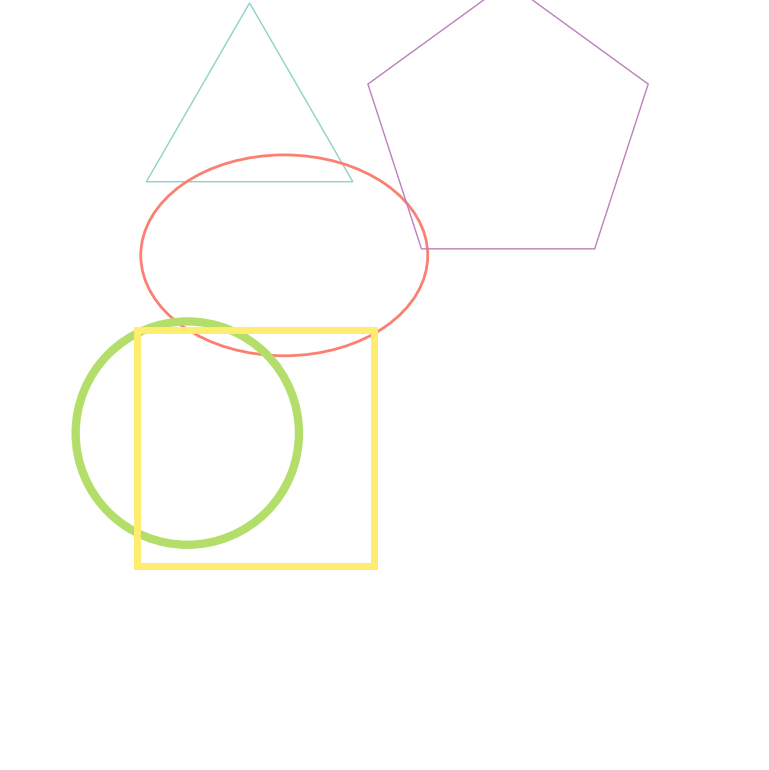[{"shape": "triangle", "thickness": 0.5, "radius": 0.77, "center": [0.324, 0.841]}, {"shape": "oval", "thickness": 1, "radius": 0.93, "center": [0.369, 0.668]}, {"shape": "circle", "thickness": 3, "radius": 0.73, "center": [0.243, 0.438]}, {"shape": "pentagon", "thickness": 0.5, "radius": 0.96, "center": [0.66, 0.832]}, {"shape": "square", "thickness": 2.5, "radius": 0.77, "center": [0.332, 0.419]}]